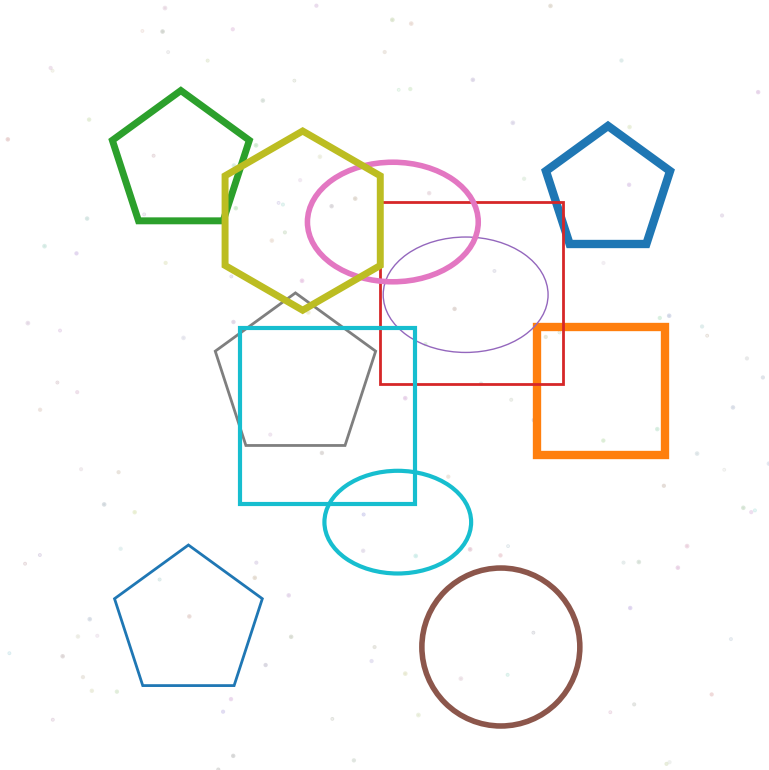[{"shape": "pentagon", "thickness": 3, "radius": 0.42, "center": [0.79, 0.752]}, {"shape": "pentagon", "thickness": 1, "radius": 0.5, "center": [0.245, 0.191]}, {"shape": "square", "thickness": 3, "radius": 0.42, "center": [0.78, 0.492]}, {"shape": "pentagon", "thickness": 2.5, "radius": 0.47, "center": [0.235, 0.789]}, {"shape": "square", "thickness": 1, "radius": 0.59, "center": [0.612, 0.619]}, {"shape": "oval", "thickness": 0.5, "radius": 0.54, "center": [0.605, 0.617]}, {"shape": "circle", "thickness": 2, "radius": 0.51, "center": [0.65, 0.16]}, {"shape": "oval", "thickness": 2, "radius": 0.55, "center": [0.51, 0.712]}, {"shape": "pentagon", "thickness": 1, "radius": 0.55, "center": [0.384, 0.51]}, {"shape": "hexagon", "thickness": 2.5, "radius": 0.58, "center": [0.393, 0.713]}, {"shape": "oval", "thickness": 1.5, "radius": 0.48, "center": [0.517, 0.322]}, {"shape": "square", "thickness": 1.5, "radius": 0.57, "center": [0.426, 0.46]}]